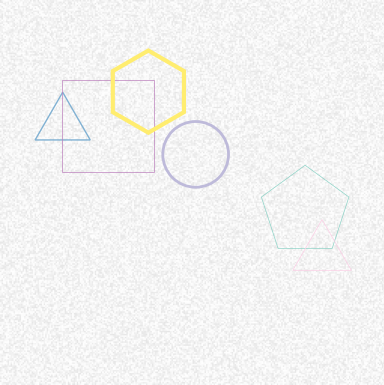[{"shape": "pentagon", "thickness": 0.5, "radius": 0.6, "center": [0.793, 0.451]}, {"shape": "circle", "thickness": 2, "radius": 0.43, "center": [0.508, 0.599]}, {"shape": "triangle", "thickness": 1, "radius": 0.41, "center": [0.163, 0.678]}, {"shape": "triangle", "thickness": 0.5, "radius": 0.44, "center": [0.837, 0.342]}, {"shape": "square", "thickness": 0.5, "radius": 0.6, "center": [0.281, 0.674]}, {"shape": "hexagon", "thickness": 3, "radius": 0.53, "center": [0.385, 0.762]}]